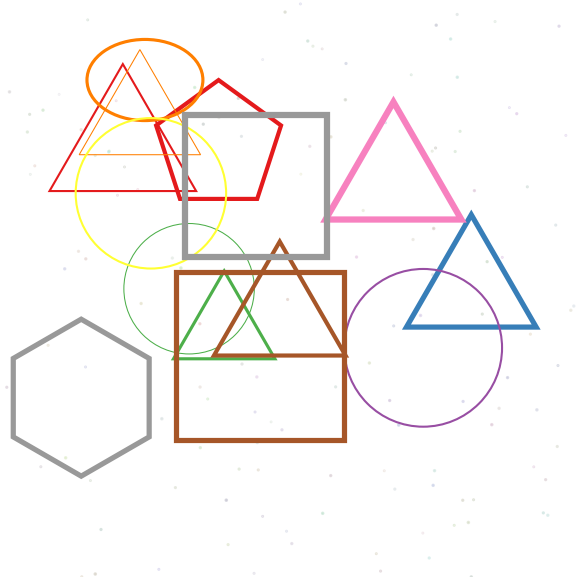[{"shape": "triangle", "thickness": 1, "radius": 0.73, "center": [0.213, 0.742]}, {"shape": "pentagon", "thickness": 2, "radius": 0.57, "center": [0.378, 0.747]}, {"shape": "triangle", "thickness": 2.5, "radius": 0.65, "center": [0.816, 0.498]}, {"shape": "triangle", "thickness": 1.5, "radius": 0.51, "center": [0.388, 0.429]}, {"shape": "circle", "thickness": 0.5, "radius": 0.56, "center": [0.327, 0.499]}, {"shape": "circle", "thickness": 1, "radius": 0.68, "center": [0.733, 0.397]}, {"shape": "oval", "thickness": 1.5, "radius": 0.5, "center": [0.251, 0.861]}, {"shape": "triangle", "thickness": 0.5, "radius": 0.61, "center": [0.242, 0.792]}, {"shape": "circle", "thickness": 1, "radius": 0.65, "center": [0.261, 0.664]}, {"shape": "triangle", "thickness": 2, "radius": 0.66, "center": [0.484, 0.449]}, {"shape": "square", "thickness": 2.5, "radius": 0.73, "center": [0.45, 0.383]}, {"shape": "triangle", "thickness": 3, "radius": 0.68, "center": [0.681, 0.687]}, {"shape": "hexagon", "thickness": 2.5, "radius": 0.68, "center": [0.141, 0.311]}, {"shape": "square", "thickness": 3, "radius": 0.62, "center": [0.443, 0.677]}]